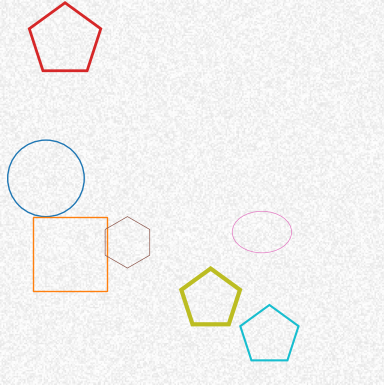[{"shape": "circle", "thickness": 1, "radius": 0.5, "center": [0.119, 0.537]}, {"shape": "square", "thickness": 1, "radius": 0.48, "center": [0.182, 0.341]}, {"shape": "pentagon", "thickness": 2, "radius": 0.49, "center": [0.169, 0.895]}, {"shape": "hexagon", "thickness": 0.5, "radius": 0.33, "center": [0.331, 0.371]}, {"shape": "oval", "thickness": 0.5, "radius": 0.39, "center": [0.68, 0.397]}, {"shape": "pentagon", "thickness": 3, "radius": 0.4, "center": [0.547, 0.222]}, {"shape": "pentagon", "thickness": 1.5, "radius": 0.4, "center": [0.7, 0.128]}]